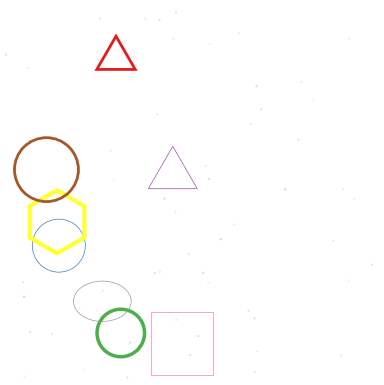[{"shape": "triangle", "thickness": 2, "radius": 0.29, "center": [0.301, 0.848]}, {"shape": "circle", "thickness": 0.5, "radius": 0.34, "center": [0.153, 0.362]}, {"shape": "circle", "thickness": 2.5, "radius": 0.31, "center": [0.314, 0.135]}, {"shape": "triangle", "thickness": 0.5, "radius": 0.37, "center": [0.449, 0.547]}, {"shape": "hexagon", "thickness": 3, "radius": 0.41, "center": [0.148, 0.424]}, {"shape": "circle", "thickness": 2, "radius": 0.42, "center": [0.121, 0.559]}, {"shape": "square", "thickness": 0.5, "radius": 0.41, "center": [0.473, 0.108]}, {"shape": "oval", "thickness": 0.5, "radius": 0.37, "center": [0.266, 0.217]}]